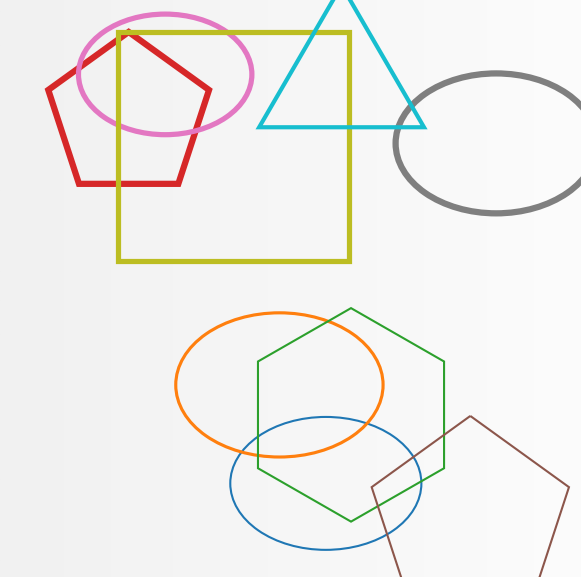[{"shape": "oval", "thickness": 1, "radius": 0.82, "center": [0.561, 0.162]}, {"shape": "oval", "thickness": 1.5, "radius": 0.89, "center": [0.481, 0.333]}, {"shape": "hexagon", "thickness": 1, "radius": 0.92, "center": [0.604, 0.281]}, {"shape": "pentagon", "thickness": 3, "radius": 0.73, "center": [0.221, 0.798]}, {"shape": "pentagon", "thickness": 1, "radius": 0.89, "center": [0.809, 0.1]}, {"shape": "oval", "thickness": 2.5, "radius": 0.75, "center": [0.284, 0.87]}, {"shape": "oval", "thickness": 3, "radius": 0.87, "center": [0.854, 0.751]}, {"shape": "square", "thickness": 2.5, "radius": 0.99, "center": [0.402, 0.745]}, {"shape": "triangle", "thickness": 2, "radius": 0.82, "center": [0.588, 0.861]}]